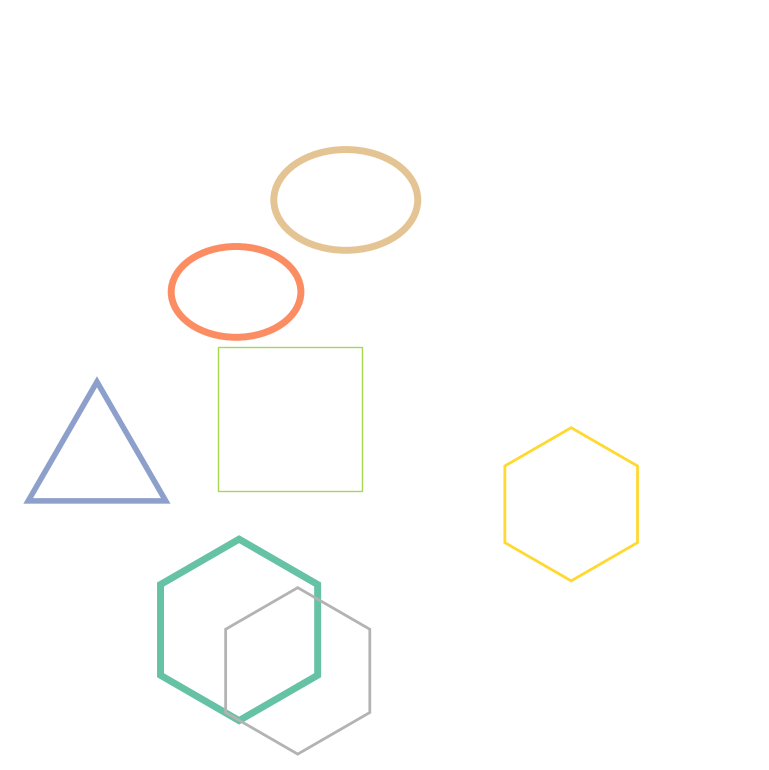[{"shape": "hexagon", "thickness": 2.5, "radius": 0.59, "center": [0.311, 0.182]}, {"shape": "oval", "thickness": 2.5, "radius": 0.42, "center": [0.307, 0.621]}, {"shape": "triangle", "thickness": 2, "radius": 0.52, "center": [0.126, 0.401]}, {"shape": "square", "thickness": 0.5, "radius": 0.47, "center": [0.377, 0.456]}, {"shape": "hexagon", "thickness": 1, "radius": 0.5, "center": [0.742, 0.345]}, {"shape": "oval", "thickness": 2.5, "radius": 0.47, "center": [0.449, 0.74]}, {"shape": "hexagon", "thickness": 1, "radius": 0.54, "center": [0.387, 0.129]}]